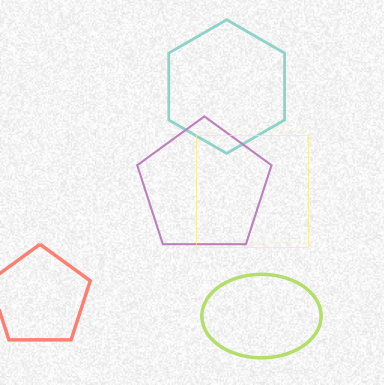[{"shape": "hexagon", "thickness": 2, "radius": 0.87, "center": [0.589, 0.775]}, {"shape": "pentagon", "thickness": 2.5, "radius": 0.69, "center": [0.104, 0.228]}, {"shape": "oval", "thickness": 2.5, "radius": 0.77, "center": [0.679, 0.179]}, {"shape": "pentagon", "thickness": 1.5, "radius": 0.92, "center": [0.531, 0.514]}, {"shape": "square", "thickness": 0.5, "radius": 0.73, "center": [0.656, 0.504]}]